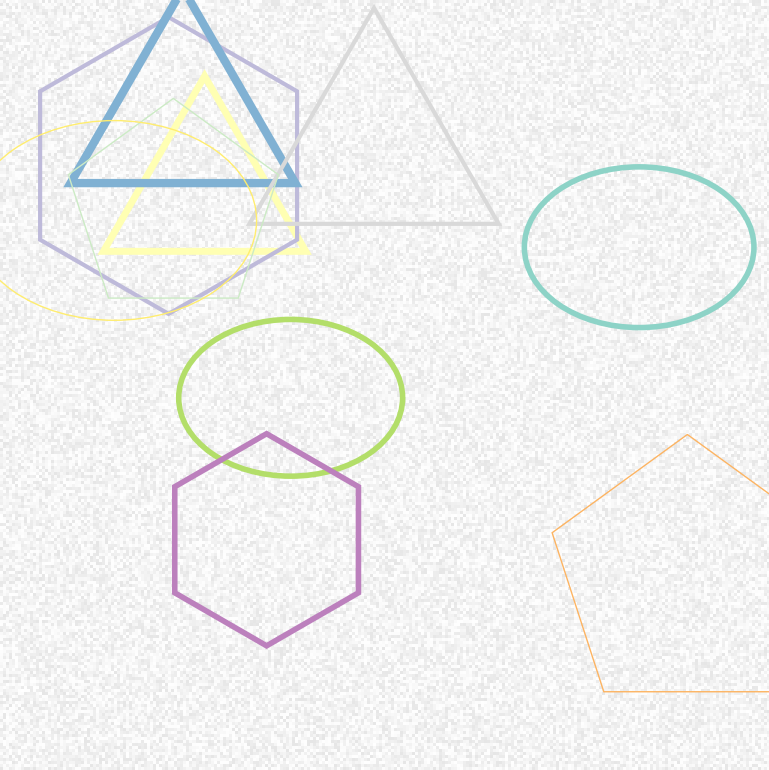[{"shape": "oval", "thickness": 2, "radius": 0.75, "center": [0.83, 0.679]}, {"shape": "triangle", "thickness": 2.5, "radius": 0.76, "center": [0.266, 0.749]}, {"shape": "hexagon", "thickness": 1.5, "radius": 0.96, "center": [0.219, 0.785]}, {"shape": "triangle", "thickness": 3, "radius": 0.84, "center": [0.238, 0.846]}, {"shape": "pentagon", "thickness": 0.5, "radius": 0.92, "center": [0.893, 0.251]}, {"shape": "oval", "thickness": 2, "radius": 0.73, "center": [0.377, 0.483]}, {"shape": "triangle", "thickness": 1.5, "radius": 0.93, "center": [0.486, 0.803]}, {"shape": "hexagon", "thickness": 2, "radius": 0.69, "center": [0.346, 0.299]}, {"shape": "pentagon", "thickness": 0.5, "radius": 0.72, "center": [0.225, 0.729]}, {"shape": "oval", "thickness": 0.5, "radius": 0.93, "center": [0.148, 0.714]}]